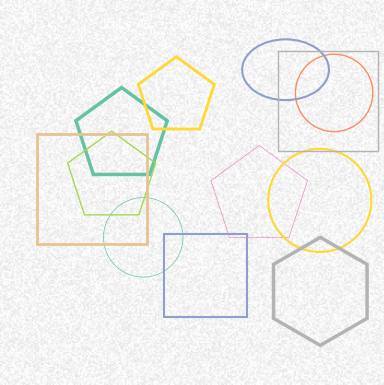[{"shape": "pentagon", "thickness": 2.5, "radius": 0.62, "center": [0.316, 0.648]}, {"shape": "circle", "thickness": 0.5, "radius": 0.52, "center": [0.372, 0.384]}, {"shape": "circle", "thickness": 1, "radius": 0.5, "center": [0.868, 0.759]}, {"shape": "oval", "thickness": 1.5, "radius": 0.56, "center": [0.742, 0.819]}, {"shape": "square", "thickness": 1.5, "radius": 0.54, "center": [0.534, 0.284]}, {"shape": "pentagon", "thickness": 0.5, "radius": 0.66, "center": [0.673, 0.49]}, {"shape": "pentagon", "thickness": 1, "radius": 0.6, "center": [0.29, 0.539]}, {"shape": "circle", "thickness": 1.5, "radius": 0.67, "center": [0.831, 0.479]}, {"shape": "pentagon", "thickness": 2, "radius": 0.52, "center": [0.458, 0.749]}, {"shape": "square", "thickness": 2, "radius": 0.71, "center": [0.239, 0.51]}, {"shape": "hexagon", "thickness": 2.5, "radius": 0.7, "center": [0.832, 0.243]}, {"shape": "square", "thickness": 1, "radius": 0.65, "center": [0.852, 0.737]}]